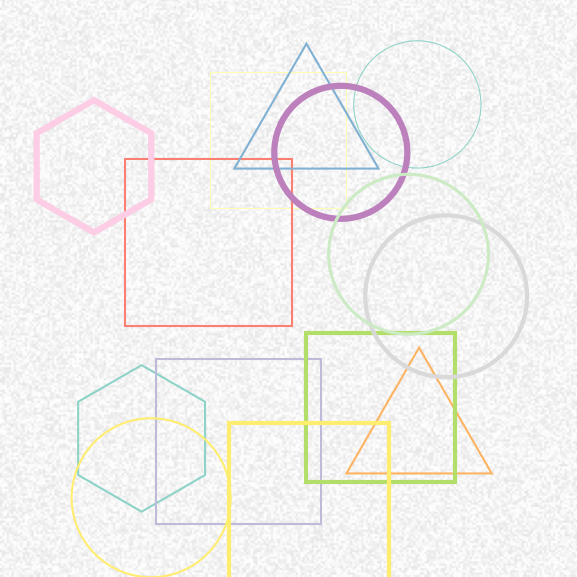[{"shape": "hexagon", "thickness": 1, "radius": 0.63, "center": [0.245, 0.24]}, {"shape": "circle", "thickness": 0.5, "radius": 0.55, "center": [0.723, 0.818]}, {"shape": "square", "thickness": 0.5, "radius": 0.59, "center": [0.482, 0.757]}, {"shape": "square", "thickness": 1, "radius": 0.71, "center": [0.413, 0.234]}, {"shape": "square", "thickness": 1, "radius": 0.72, "center": [0.36, 0.579]}, {"shape": "triangle", "thickness": 1, "radius": 0.72, "center": [0.531, 0.779]}, {"shape": "triangle", "thickness": 1, "radius": 0.73, "center": [0.726, 0.252]}, {"shape": "square", "thickness": 2, "radius": 0.65, "center": [0.659, 0.293]}, {"shape": "hexagon", "thickness": 3, "radius": 0.57, "center": [0.163, 0.711]}, {"shape": "circle", "thickness": 2, "radius": 0.7, "center": [0.773, 0.486]}, {"shape": "circle", "thickness": 3, "radius": 0.58, "center": [0.59, 0.735]}, {"shape": "circle", "thickness": 1.5, "radius": 0.69, "center": [0.707, 0.559]}, {"shape": "square", "thickness": 2, "radius": 0.7, "center": [0.535, 0.128]}, {"shape": "circle", "thickness": 1, "radius": 0.69, "center": [0.262, 0.137]}]